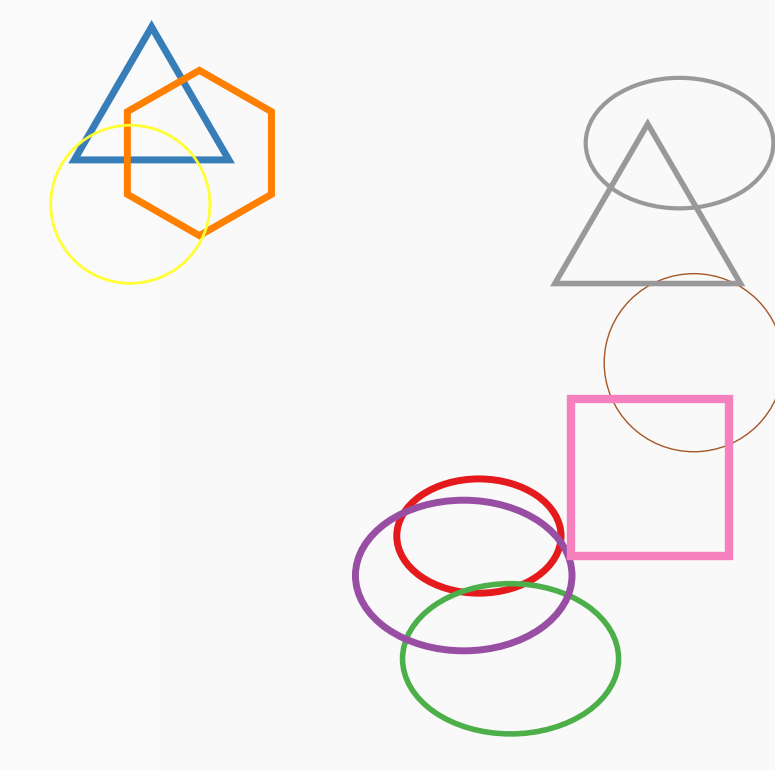[{"shape": "oval", "thickness": 2.5, "radius": 0.53, "center": [0.618, 0.304]}, {"shape": "triangle", "thickness": 2.5, "radius": 0.58, "center": [0.196, 0.85]}, {"shape": "oval", "thickness": 2, "radius": 0.7, "center": [0.659, 0.144]}, {"shape": "oval", "thickness": 2.5, "radius": 0.7, "center": [0.598, 0.253]}, {"shape": "hexagon", "thickness": 2.5, "radius": 0.54, "center": [0.257, 0.801]}, {"shape": "circle", "thickness": 1, "radius": 0.51, "center": [0.168, 0.735]}, {"shape": "circle", "thickness": 0.5, "radius": 0.58, "center": [0.895, 0.529]}, {"shape": "square", "thickness": 3, "radius": 0.51, "center": [0.839, 0.38]}, {"shape": "oval", "thickness": 1.5, "radius": 0.61, "center": [0.877, 0.814]}, {"shape": "triangle", "thickness": 2, "radius": 0.69, "center": [0.836, 0.701]}]